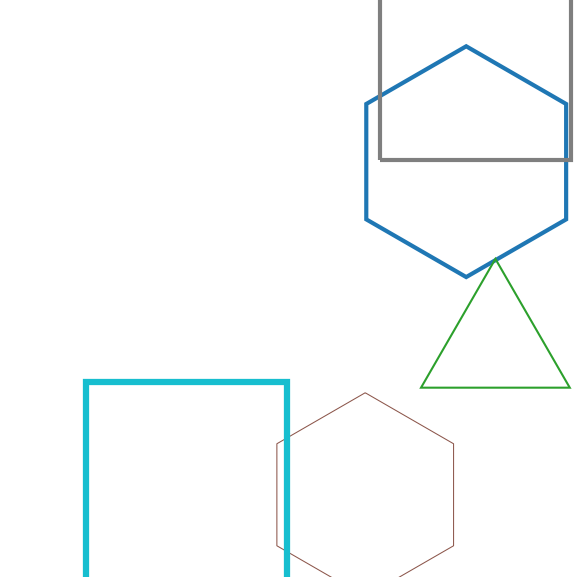[{"shape": "hexagon", "thickness": 2, "radius": 1.0, "center": [0.807, 0.719]}, {"shape": "triangle", "thickness": 1, "radius": 0.74, "center": [0.858, 0.402]}, {"shape": "hexagon", "thickness": 0.5, "radius": 0.88, "center": [0.632, 0.142]}, {"shape": "square", "thickness": 2, "radius": 0.82, "center": [0.823, 0.886]}, {"shape": "square", "thickness": 3, "radius": 0.87, "center": [0.322, 0.164]}]